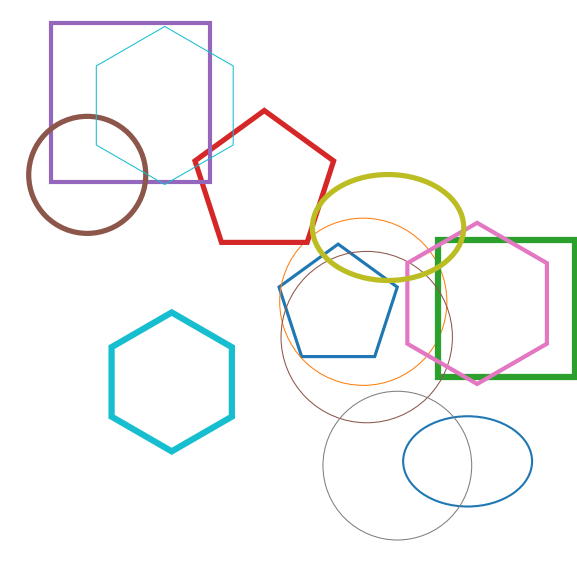[{"shape": "oval", "thickness": 1, "radius": 0.56, "center": [0.81, 0.2]}, {"shape": "pentagon", "thickness": 1.5, "radius": 0.54, "center": [0.586, 0.469]}, {"shape": "circle", "thickness": 0.5, "radius": 0.72, "center": [0.629, 0.477]}, {"shape": "square", "thickness": 3, "radius": 0.6, "center": [0.877, 0.465]}, {"shape": "pentagon", "thickness": 2.5, "radius": 0.63, "center": [0.458, 0.682]}, {"shape": "square", "thickness": 2, "radius": 0.69, "center": [0.226, 0.822]}, {"shape": "circle", "thickness": 2.5, "radius": 0.51, "center": [0.151, 0.696]}, {"shape": "circle", "thickness": 0.5, "radius": 0.74, "center": [0.635, 0.415]}, {"shape": "hexagon", "thickness": 2, "radius": 0.7, "center": [0.826, 0.474]}, {"shape": "circle", "thickness": 0.5, "radius": 0.64, "center": [0.688, 0.193]}, {"shape": "oval", "thickness": 2.5, "radius": 0.66, "center": [0.672, 0.605]}, {"shape": "hexagon", "thickness": 3, "radius": 0.6, "center": [0.297, 0.338]}, {"shape": "hexagon", "thickness": 0.5, "radius": 0.68, "center": [0.285, 0.816]}]